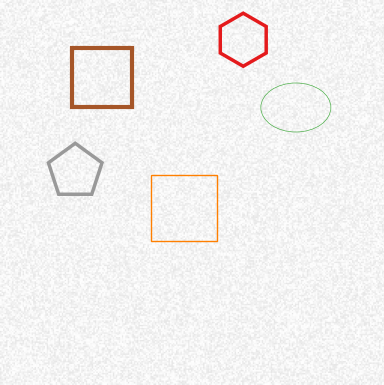[{"shape": "hexagon", "thickness": 2.5, "radius": 0.34, "center": [0.632, 0.897]}, {"shape": "oval", "thickness": 0.5, "radius": 0.45, "center": [0.768, 0.721]}, {"shape": "square", "thickness": 1, "radius": 0.43, "center": [0.478, 0.46]}, {"shape": "square", "thickness": 3, "radius": 0.39, "center": [0.265, 0.799]}, {"shape": "pentagon", "thickness": 2.5, "radius": 0.37, "center": [0.195, 0.555]}]